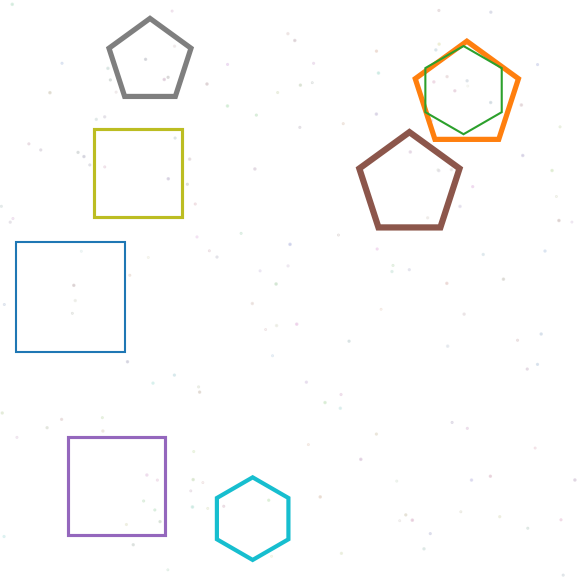[{"shape": "square", "thickness": 1, "radius": 0.47, "center": [0.122, 0.485]}, {"shape": "pentagon", "thickness": 2.5, "radius": 0.47, "center": [0.808, 0.834]}, {"shape": "hexagon", "thickness": 1, "radius": 0.38, "center": [0.803, 0.843]}, {"shape": "square", "thickness": 1.5, "radius": 0.42, "center": [0.202, 0.158]}, {"shape": "pentagon", "thickness": 3, "radius": 0.46, "center": [0.709, 0.679]}, {"shape": "pentagon", "thickness": 2.5, "radius": 0.37, "center": [0.26, 0.893]}, {"shape": "square", "thickness": 1.5, "radius": 0.38, "center": [0.239, 0.7]}, {"shape": "hexagon", "thickness": 2, "radius": 0.36, "center": [0.438, 0.101]}]